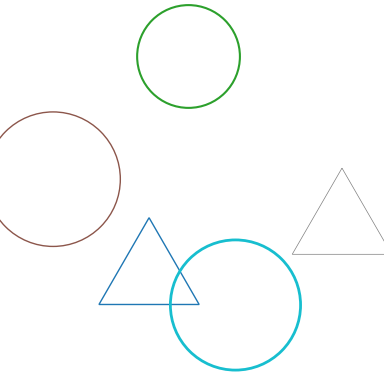[{"shape": "triangle", "thickness": 1, "radius": 0.75, "center": [0.387, 0.284]}, {"shape": "circle", "thickness": 1.5, "radius": 0.67, "center": [0.49, 0.853]}, {"shape": "circle", "thickness": 1, "radius": 0.87, "center": [0.138, 0.535]}, {"shape": "triangle", "thickness": 0.5, "radius": 0.75, "center": [0.888, 0.414]}, {"shape": "circle", "thickness": 2, "radius": 0.85, "center": [0.612, 0.208]}]